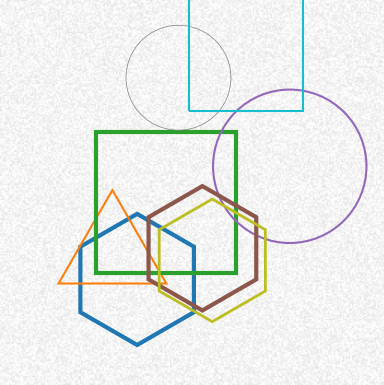[{"shape": "hexagon", "thickness": 3, "radius": 0.85, "center": [0.356, 0.274]}, {"shape": "triangle", "thickness": 1.5, "radius": 0.81, "center": [0.292, 0.344]}, {"shape": "square", "thickness": 3, "radius": 0.91, "center": [0.431, 0.474]}, {"shape": "circle", "thickness": 1.5, "radius": 1.0, "center": [0.753, 0.568]}, {"shape": "hexagon", "thickness": 3, "radius": 0.81, "center": [0.526, 0.355]}, {"shape": "circle", "thickness": 0.5, "radius": 0.68, "center": [0.464, 0.798]}, {"shape": "hexagon", "thickness": 2, "radius": 0.8, "center": [0.551, 0.324]}, {"shape": "square", "thickness": 1.5, "radius": 0.74, "center": [0.638, 0.86]}]